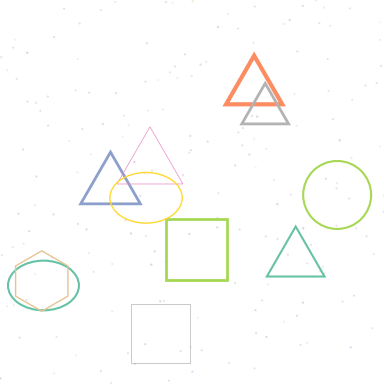[{"shape": "triangle", "thickness": 1.5, "radius": 0.43, "center": [0.768, 0.325]}, {"shape": "oval", "thickness": 1.5, "radius": 0.46, "center": [0.113, 0.258]}, {"shape": "triangle", "thickness": 3, "radius": 0.42, "center": [0.66, 0.771]}, {"shape": "triangle", "thickness": 2, "radius": 0.45, "center": [0.287, 0.515]}, {"shape": "triangle", "thickness": 0.5, "radius": 0.49, "center": [0.39, 0.572]}, {"shape": "square", "thickness": 2, "radius": 0.4, "center": [0.511, 0.352]}, {"shape": "circle", "thickness": 1.5, "radius": 0.44, "center": [0.876, 0.494]}, {"shape": "oval", "thickness": 1, "radius": 0.47, "center": [0.379, 0.486]}, {"shape": "hexagon", "thickness": 1, "radius": 0.39, "center": [0.108, 0.27]}, {"shape": "triangle", "thickness": 2, "radius": 0.35, "center": [0.689, 0.713]}, {"shape": "square", "thickness": 0.5, "radius": 0.38, "center": [0.416, 0.133]}]